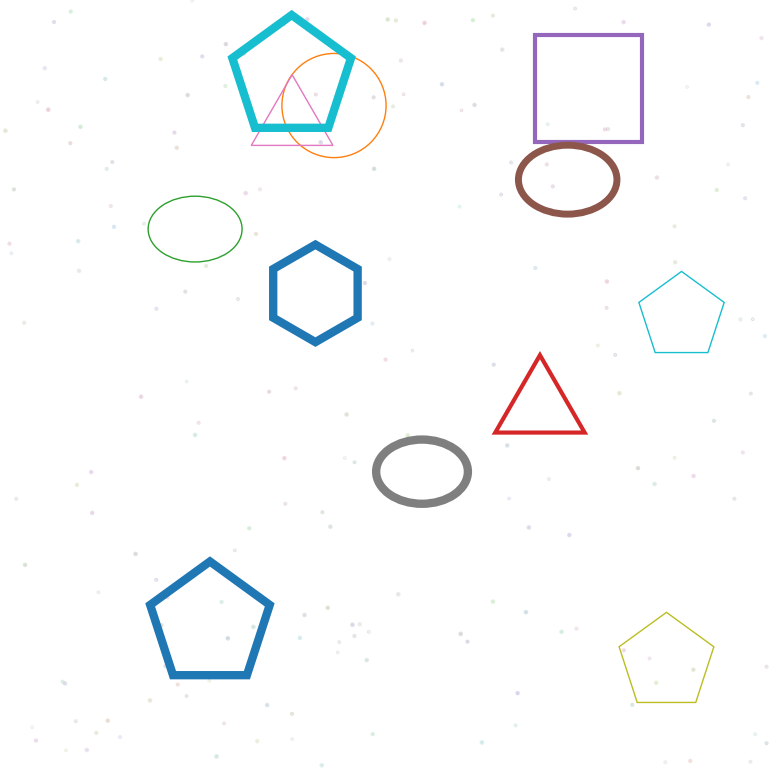[{"shape": "hexagon", "thickness": 3, "radius": 0.32, "center": [0.41, 0.619]}, {"shape": "pentagon", "thickness": 3, "radius": 0.41, "center": [0.273, 0.189]}, {"shape": "circle", "thickness": 0.5, "radius": 0.34, "center": [0.434, 0.863]}, {"shape": "oval", "thickness": 0.5, "radius": 0.31, "center": [0.253, 0.702]}, {"shape": "triangle", "thickness": 1.5, "radius": 0.34, "center": [0.701, 0.472]}, {"shape": "square", "thickness": 1.5, "radius": 0.35, "center": [0.764, 0.885]}, {"shape": "oval", "thickness": 2.5, "radius": 0.32, "center": [0.737, 0.767]}, {"shape": "triangle", "thickness": 0.5, "radius": 0.31, "center": [0.379, 0.842]}, {"shape": "oval", "thickness": 3, "radius": 0.3, "center": [0.548, 0.387]}, {"shape": "pentagon", "thickness": 0.5, "radius": 0.32, "center": [0.866, 0.14]}, {"shape": "pentagon", "thickness": 0.5, "radius": 0.29, "center": [0.885, 0.589]}, {"shape": "pentagon", "thickness": 3, "radius": 0.4, "center": [0.379, 0.9]}]